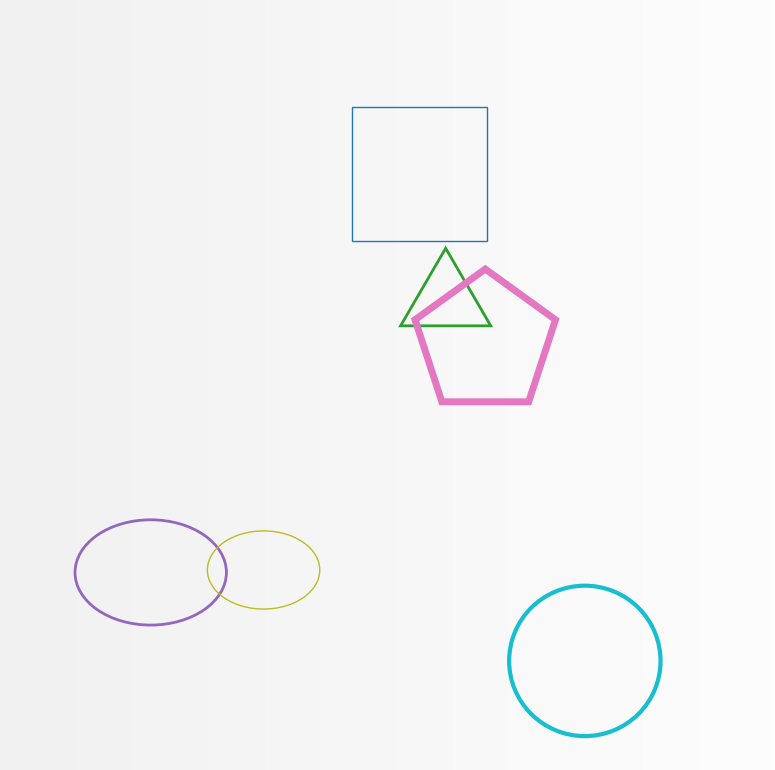[{"shape": "square", "thickness": 0.5, "radius": 0.43, "center": [0.541, 0.774]}, {"shape": "triangle", "thickness": 1, "radius": 0.34, "center": [0.575, 0.61]}, {"shape": "oval", "thickness": 1, "radius": 0.49, "center": [0.194, 0.257]}, {"shape": "pentagon", "thickness": 2.5, "radius": 0.48, "center": [0.626, 0.555]}, {"shape": "oval", "thickness": 0.5, "radius": 0.36, "center": [0.34, 0.26]}, {"shape": "circle", "thickness": 1.5, "radius": 0.49, "center": [0.755, 0.142]}]